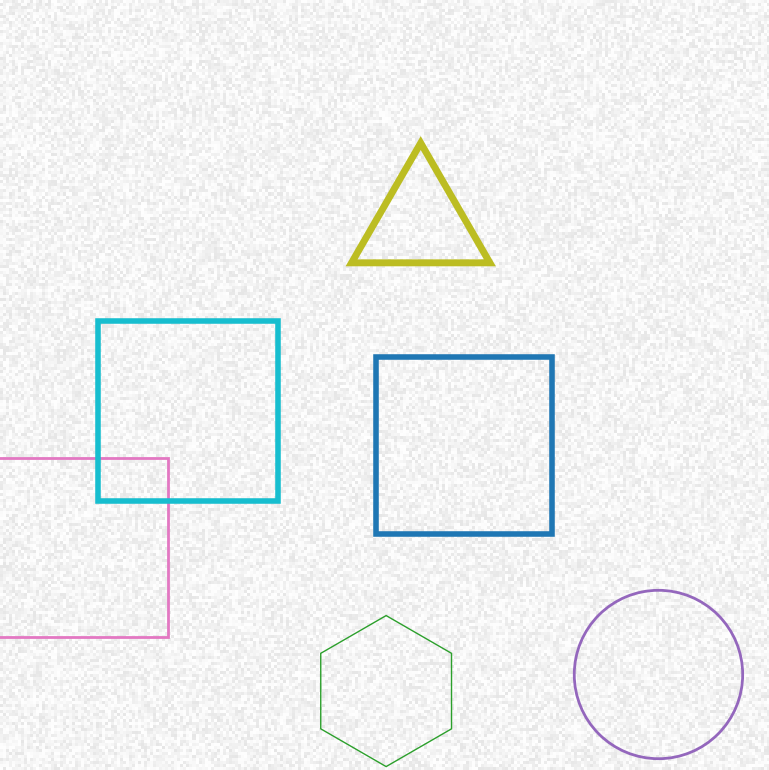[{"shape": "square", "thickness": 2, "radius": 0.57, "center": [0.603, 0.421]}, {"shape": "hexagon", "thickness": 0.5, "radius": 0.49, "center": [0.501, 0.102]}, {"shape": "circle", "thickness": 1, "radius": 0.55, "center": [0.855, 0.124]}, {"shape": "square", "thickness": 1, "radius": 0.58, "center": [0.102, 0.289]}, {"shape": "triangle", "thickness": 2.5, "radius": 0.52, "center": [0.546, 0.711]}, {"shape": "square", "thickness": 2, "radius": 0.58, "center": [0.245, 0.466]}]